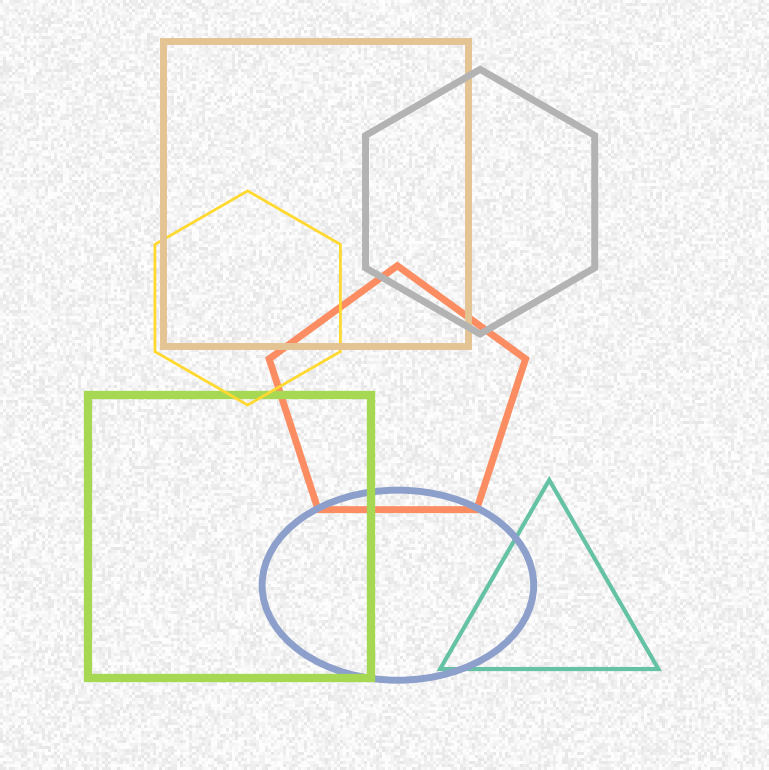[{"shape": "triangle", "thickness": 1.5, "radius": 0.82, "center": [0.713, 0.213]}, {"shape": "pentagon", "thickness": 2.5, "radius": 0.88, "center": [0.516, 0.48]}, {"shape": "oval", "thickness": 2.5, "radius": 0.88, "center": [0.517, 0.24]}, {"shape": "square", "thickness": 3, "radius": 0.92, "center": [0.299, 0.303]}, {"shape": "hexagon", "thickness": 1, "radius": 0.7, "center": [0.322, 0.613]}, {"shape": "square", "thickness": 2.5, "radius": 0.99, "center": [0.41, 0.749]}, {"shape": "hexagon", "thickness": 2.5, "radius": 0.86, "center": [0.624, 0.738]}]